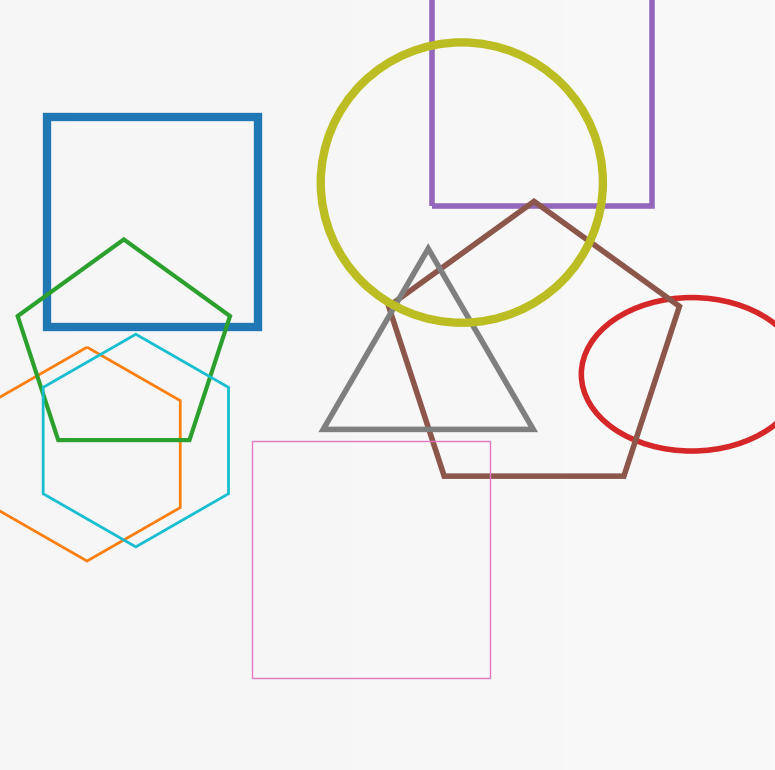[{"shape": "square", "thickness": 3, "radius": 0.68, "center": [0.196, 0.712]}, {"shape": "hexagon", "thickness": 1, "radius": 0.69, "center": [0.112, 0.41]}, {"shape": "pentagon", "thickness": 1.5, "radius": 0.72, "center": [0.16, 0.545]}, {"shape": "oval", "thickness": 2, "radius": 0.71, "center": [0.892, 0.514]}, {"shape": "square", "thickness": 2, "radius": 0.71, "center": [0.699, 0.874]}, {"shape": "pentagon", "thickness": 2, "radius": 0.99, "center": [0.689, 0.541]}, {"shape": "square", "thickness": 0.5, "radius": 0.77, "center": [0.479, 0.273]}, {"shape": "triangle", "thickness": 2, "radius": 0.78, "center": [0.553, 0.521]}, {"shape": "circle", "thickness": 3, "radius": 0.91, "center": [0.596, 0.763]}, {"shape": "hexagon", "thickness": 1, "radius": 0.69, "center": [0.175, 0.428]}]